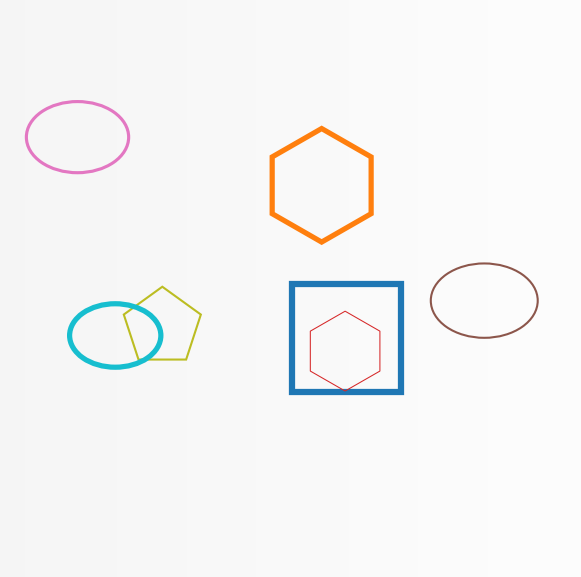[{"shape": "square", "thickness": 3, "radius": 0.47, "center": [0.596, 0.414]}, {"shape": "hexagon", "thickness": 2.5, "radius": 0.49, "center": [0.553, 0.678]}, {"shape": "hexagon", "thickness": 0.5, "radius": 0.35, "center": [0.594, 0.391]}, {"shape": "oval", "thickness": 1, "radius": 0.46, "center": [0.833, 0.479]}, {"shape": "oval", "thickness": 1.5, "radius": 0.44, "center": [0.133, 0.762]}, {"shape": "pentagon", "thickness": 1, "radius": 0.35, "center": [0.279, 0.433]}, {"shape": "oval", "thickness": 2.5, "radius": 0.39, "center": [0.198, 0.418]}]